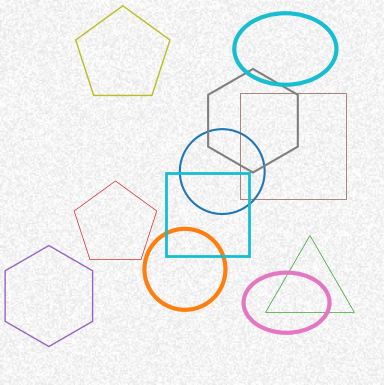[{"shape": "circle", "thickness": 1.5, "radius": 0.55, "center": [0.577, 0.554]}, {"shape": "circle", "thickness": 3, "radius": 0.53, "center": [0.48, 0.3]}, {"shape": "triangle", "thickness": 0.5, "radius": 0.67, "center": [0.805, 0.255]}, {"shape": "pentagon", "thickness": 0.5, "radius": 0.56, "center": [0.3, 0.417]}, {"shape": "hexagon", "thickness": 1, "radius": 0.66, "center": [0.127, 0.231]}, {"shape": "square", "thickness": 0.5, "radius": 0.69, "center": [0.76, 0.62]}, {"shape": "oval", "thickness": 3, "radius": 0.56, "center": [0.744, 0.214]}, {"shape": "hexagon", "thickness": 1.5, "radius": 0.67, "center": [0.657, 0.686]}, {"shape": "pentagon", "thickness": 1, "radius": 0.64, "center": [0.319, 0.856]}, {"shape": "oval", "thickness": 3, "radius": 0.66, "center": [0.741, 0.873]}, {"shape": "square", "thickness": 2, "radius": 0.54, "center": [0.54, 0.443]}]